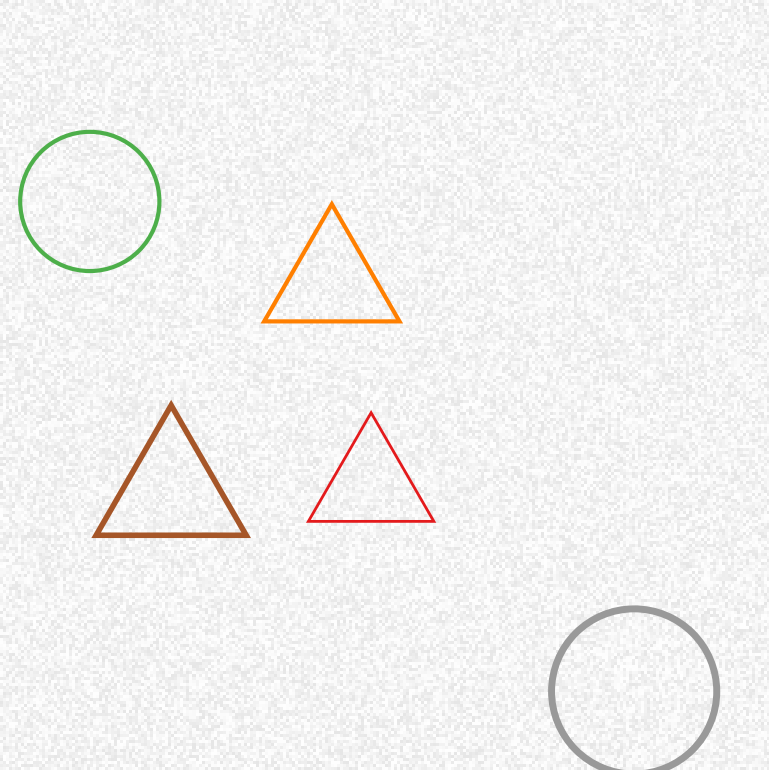[{"shape": "triangle", "thickness": 1, "radius": 0.47, "center": [0.482, 0.37]}, {"shape": "circle", "thickness": 1.5, "radius": 0.45, "center": [0.117, 0.738]}, {"shape": "triangle", "thickness": 1.5, "radius": 0.51, "center": [0.431, 0.633]}, {"shape": "triangle", "thickness": 2, "radius": 0.56, "center": [0.222, 0.361]}, {"shape": "circle", "thickness": 2.5, "radius": 0.54, "center": [0.824, 0.102]}]